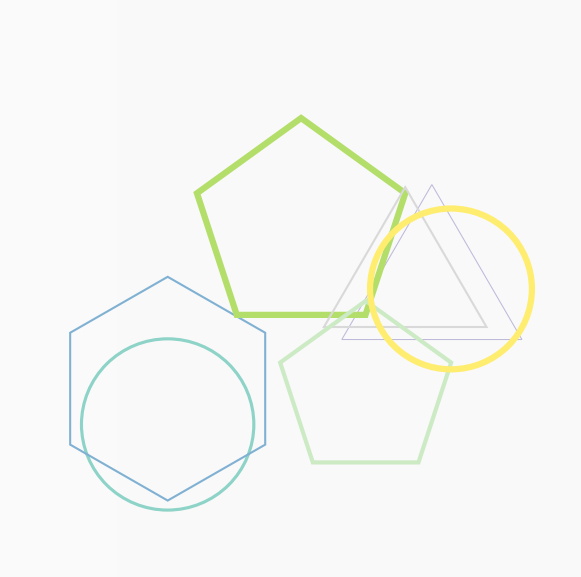[{"shape": "circle", "thickness": 1.5, "radius": 0.74, "center": [0.288, 0.264]}, {"shape": "triangle", "thickness": 0.5, "radius": 0.89, "center": [0.743, 0.501]}, {"shape": "hexagon", "thickness": 1, "radius": 0.97, "center": [0.288, 0.326]}, {"shape": "pentagon", "thickness": 3, "radius": 0.94, "center": [0.518, 0.606]}, {"shape": "triangle", "thickness": 1, "radius": 0.81, "center": [0.697, 0.514]}, {"shape": "pentagon", "thickness": 2, "radius": 0.77, "center": [0.629, 0.323]}, {"shape": "circle", "thickness": 3, "radius": 0.7, "center": [0.776, 0.499]}]